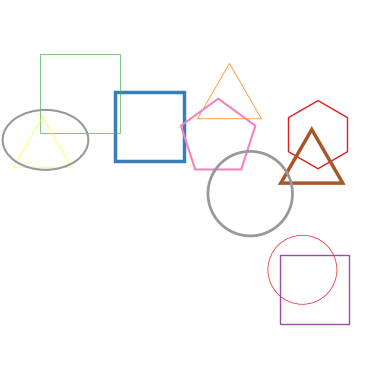[{"shape": "circle", "thickness": 0.5, "radius": 0.45, "center": [0.785, 0.299]}, {"shape": "hexagon", "thickness": 1, "radius": 0.44, "center": [0.826, 0.65]}, {"shape": "square", "thickness": 2.5, "radius": 0.45, "center": [0.389, 0.671]}, {"shape": "square", "thickness": 0.5, "radius": 0.52, "center": [0.208, 0.757]}, {"shape": "square", "thickness": 1, "radius": 0.45, "center": [0.818, 0.249]}, {"shape": "triangle", "thickness": 0.5, "radius": 0.48, "center": [0.596, 0.739]}, {"shape": "triangle", "thickness": 0.5, "radius": 0.44, "center": [0.11, 0.609]}, {"shape": "triangle", "thickness": 2.5, "radius": 0.46, "center": [0.81, 0.571]}, {"shape": "pentagon", "thickness": 1.5, "radius": 0.51, "center": [0.567, 0.642]}, {"shape": "circle", "thickness": 2, "radius": 0.55, "center": [0.65, 0.497]}, {"shape": "oval", "thickness": 1.5, "radius": 0.56, "center": [0.118, 0.637]}]